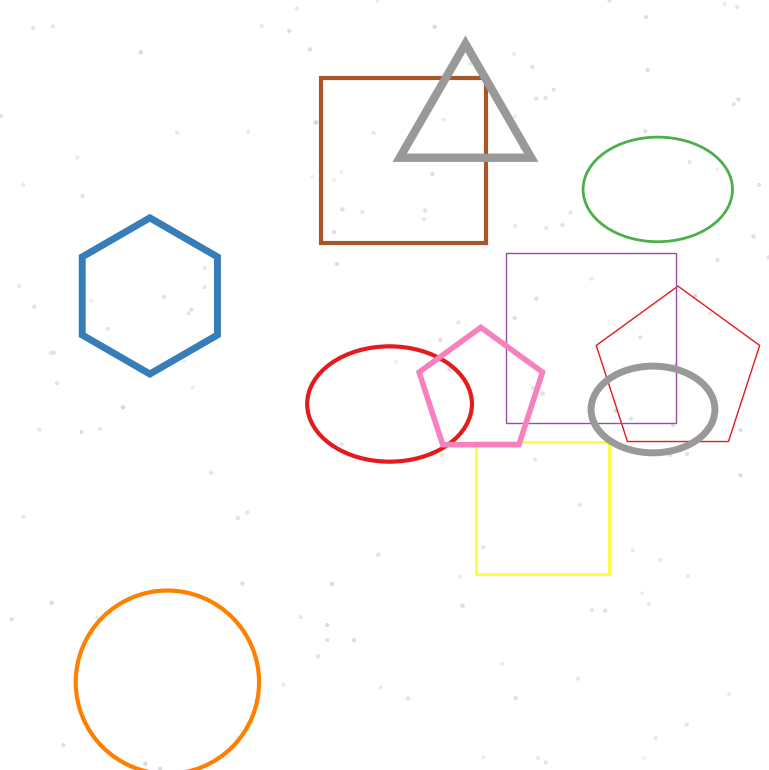[{"shape": "oval", "thickness": 1.5, "radius": 0.53, "center": [0.506, 0.475]}, {"shape": "pentagon", "thickness": 0.5, "radius": 0.56, "center": [0.88, 0.517]}, {"shape": "hexagon", "thickness": 2.5, "radius": 0.51, "center": [0.195, 0.616]}, {"shape": "oval", "thickness": 1, "radius": 0.49, "center": [0.854, 0.754]}, {"shape": "square", "thickness": 0.5, "radius": 0.55, "center": [0.767, 0.561]}, {"shape": "circle", "thickness": 1.5, "radius": 0.6, "center": [0.217, 0.114]}, {"shape": "square", "thickness": 1, "radius": 0.43, "center": [0.705, 0.34]}, {"shape": "square", "thickness": 1.5, "radius": 0.54, "center": [0.524, 0.792]}, {"shape": "pentagon", "thickness": 2, "radius": 0.42, "center": [0.624, 0.491]}, {"shape": "triangle", "thickness": 3, "radius": 0.49, "center": [0.605, 0.844]}, {"shape": "oval", "thickness": 2.5, "radius": 0.4, "center": [0.848, 0.468]}]